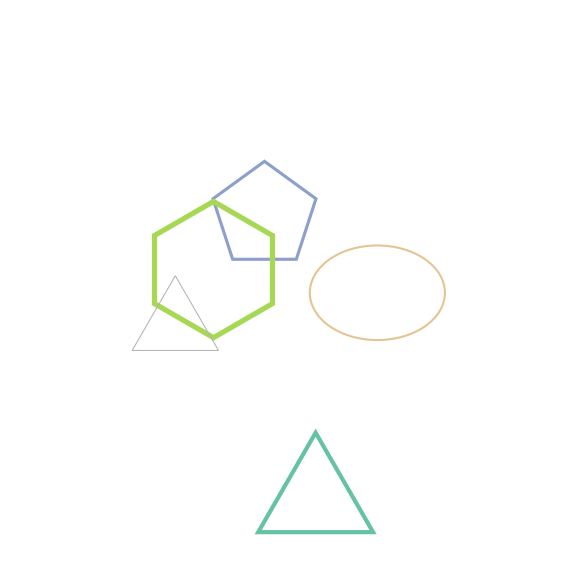[{"shape": "triangle", "thickness": 2, "radius": 0.57, "center": [0.547, 0.135]}, {"shape": "pentagon", "thickness": 1.5, "radius": 0.47, "center": [0.458, 0.626]}, {"shape": "hexagon", "thickness": 2.5, "radius": 0.59, "center": [0.37, 0.532]}, {"shape": "oval", "thickness": 1, "radius": 0.59, "center": [0.653, 0.492]}, {"shape": "triangle", "thickness": 0.5, "radius": 0.43, "center": [0.304, 0.435]}]